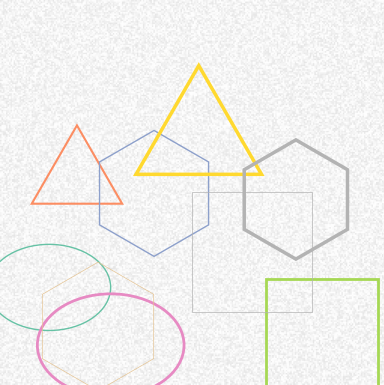[{"shape": "oval", "thickness": 1, "radius": 0.8, "center": [0.128, 0.253]}, {"shape": "triangle", "thickness": 1.5, "radius": 0.68, "center": [0.2, 0.539]}, {"shape": "hexagon", "thickness": 1, "radius": 0.82, "center": [0.4, 0.498]}, {"shape": "oval", "thickness": 2, "radius": 0.95, "center": [0.288, 0.103]}, {"shape": "square", "thickness": 2, "radius": 0.73, "center": [0.837, 0.129]}, {"shape": "triangle", "thickness": 2.5, "radius": 0.94, "center": [0.516, 0.641]}, {"shape": "hexagon", "thickness": 0.5, "radius": 0.84, "center": [0.255, 0.152]}, {"shape": "hexagon", "thickness": 2.5, "radius": 0.77, "center": [0.768, 0.482]}, {"shape": "square", "thickness": 0.5, "radius": 0.78, "center": [0.655, 0.345]}]